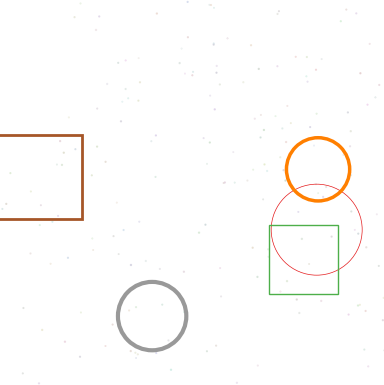[{"shape": "circle", "thickness": 0.5, "radius": 0.59, "center": [0.823, 0.403]}, {"shape": "square", "thickness": 1, "radius": 0.45, "center": [0.788, 0.327]}, {"shape": "circle", "thickness": 2.5, "radius": 0.41, "center": [0.826, 0.56]}, {"shape": "square", "thickness": 2, "radius": 0.54, "center": [0.104, 0.541]}, {"shape": "circle", "thickness": 3, "radius": 0.44, "center": [0.395, 0.179]}]